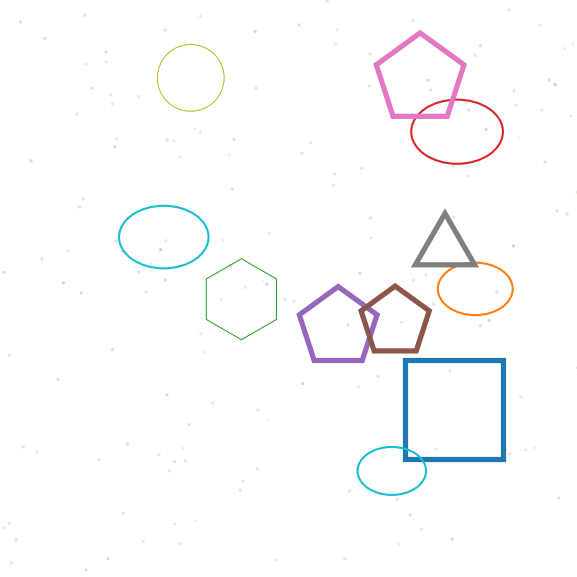[{"shape": "square", "thickness": 2.5, "radius": 0.43, "center": [0.786, 0.29]}, {"shape": "oval", "thickness": 1, "radius": 0.32, "center": [0.823, 0.499]}, {"shape": "hexagon", "thickness": 0.5, "radius": 0.35, "center": [0.418, 0.481]}, {"shape": "oval", "thickness": 1, "radius": 0.4, "center": [0.791, 0.771]}, {"shape": "pentagon", "thickness": 2.5, "radius": 0.35, "center": [0.586, 0.432]}, {"shape": "pentagon", "thickness": 2.5, "radius": 0.31, "center": [0.684, 0.442]}, {"shape": "pentagon", "thickness": 2.5, "radius": 0.4, "center": [0.728, 0.862]}, {"shape": "triangle", "thickness": 2.5, "radius": 0.3, "center": [0.771, 0.57]}, {"shape": "circle", "thickness": 0.5, "radius": 0.29, "center": [0.33, 0.864]}, {"shape": "oval", "thickness": 1, "radius": 0.3, "center": [0.678, 0.184]}, {"shape": "oval", "thickness": 1, "radius": 0.39, "center": [0.284, 0.589]}]